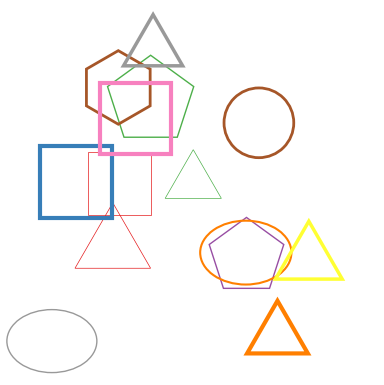[{"shape": "triangle", "thickness": 0.5, "radius": 0.57, "center": [0.293, 0.36]}, {"shape": "square", "thickness": 0.5, "radius": 0.41, "center": [0.31, 0.524]}, {"shape": "square", "thickness": 3, "radius": 0.47, "center": [0.197, 0.527]}, {"shape": "triangle", "thickness": 0.5, "radius": 0.42, "center": [0.502, 0.527]}, {"shape": "pentagon", "thickness": 1, "radius": 0.59, "center": [0.391, 0.739]}, {"shape": "pentagon", "thickness": 1, "radius": 0.51, "center": [0.64, 0.333]}, {"shape": "oval", "thickness": 1.5, "radius": 0.59, "center": [0.638, 0.344]}, {"shape": "triangle", "thickness": 3, "radius": 0.46, "center": [0.721, 0.128]}, {"shape": "triangle", "thickness": 2.5, "radius": 0.5, "center": [0.802, 0.325]}, {"shape": "circle", "thickness": 2, "radius": 0.45, "center": [0.672, 0.681]}, {"shape": "hexagon", "thickness": 2, "radius": 0.48, "center": [0.307, 0.773]}, {"shape": "square", "thickness": 3, "radius": 0.46, "center": [0.352, 0.692]}, {"shape": "oval", "thickness": 1, "radius": 0.58, "center": [0.135, 0.114]}, {"shape": "triangle", "thickness": 2.5, "radius": 0.44, "center": [0.398, 0.873]}]